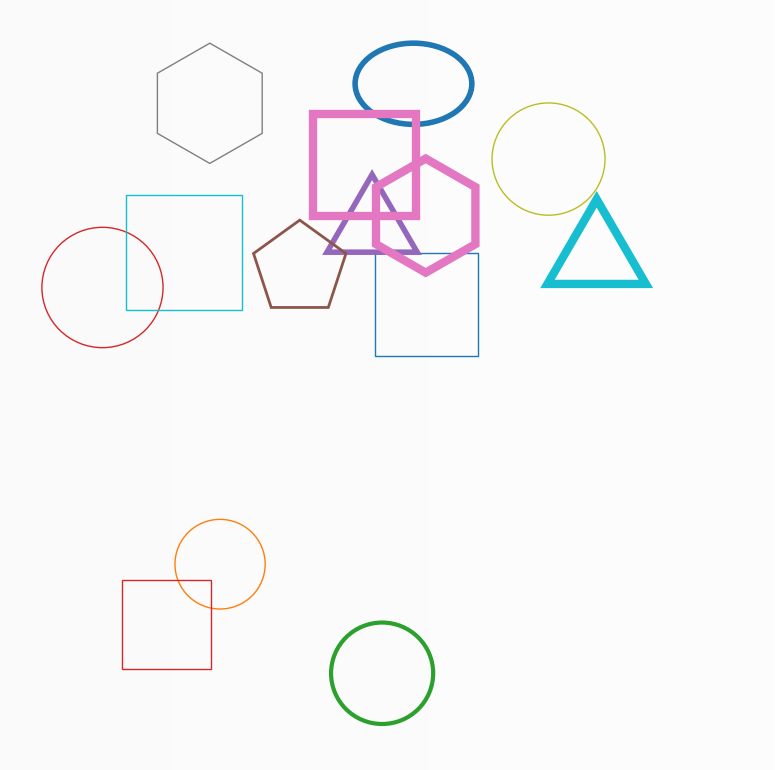[{"shape": "oval", "thickness": 2, "radius": 0.38, "center": [0.534, 0.891]}, {"shape": "square", "thickness": 0.5, "radius": 0.33, "center": [0.55, 0.605]}, {"shape": "circle", "thickness": 0.5, "radius": 0.29, "center": [0.284, 0.267]}, {"shape": "circle", "thickness": 1.5, "radius": 0.33, "center": [0.493, 0.126]}, {"shape": "square", "thickness": 0.5, "radius": 0.29, "center": [0.215, 0.189]}, {"shape": "circle", "thickness": 0.5, "radius": 0.39, "center": [0.132, 0.627]}, {"shape": "triangle", "thickness": 2, "radius": 0.34, "center": [0.48, 0.706]}, {"shape": "pentagon", "thickness": 1, "radius": 0.31, "center": [0.387, 0.651]}, {"shape": "hexagon", "thickness": 3, "radius": 0.37, "center": [0.549, 0.72]}, {"shape": "square", "thickness": 3, "radius": 0.33, "center": [0.47, 0.786]}, {"shape": "hexagon", "thickness": 0.5, "radius": 0.39, "center": [0.271, 0.866]}, {"shape": "circle", "thickness": 0.5, "radius": 0.36, "center": [0.708, 0.793]}, {"shape": "square", "thickness": 0.5, "radius": 0.37, "center": [0.237, 0.672]}, {"shape": "triangle", "thickness": 3, "radius": 0.37, "center": [0.77, 0.668]}]